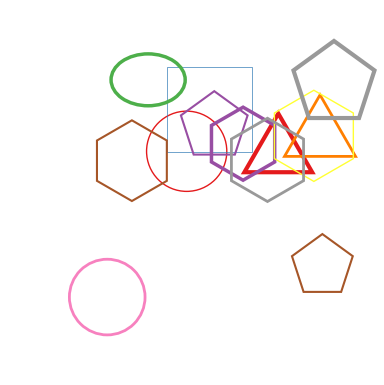[{"shape": "triangle", "thickness": 3, "radius": 0.51, "center": [0.723, 0.603]}, {"shape": "circle", "thickness": 1, "radius": 0.52, "center": [0.485, 0.607]}, {"shape": "square", "thickness": 0.5, "radius": 0.55, "center": [0.544, 0.715]}, {"shape": "oval", "thickness": 2.5, "radius": 0.48, "center": [0.385, 0.793]}, {"shape": "pentagon", "thickness": 1.5, "radius": 0.46, "center": [0.557, 0.672]}, {"shape": "hexagon", "thickness": 2.5, "radius": 0.47, "center": [0.631, 0.627]}, {"shape": "triangle", "thickness": 2, "radius": 0.53, "center": [0.831, 0.647]}, {"shape": "hexagon", "thickness": 1, "radius": 0.59, "center": [0.815, 0.647]}, {"shape": "hexagon", "thickness": 1.5, "radius": 0.52, "center": [0.343, 0.583]}, {"shape": "pentagon", "thickness": 1.5, "radius": 0.42, "center": [0.837, 0.309]}, {"shape": "circle", "thickness": 2, "radius": 0.49, "center": [0.278, 0.228]}, {"shape": "pentagon", "thickness": 3, "radius": 0.55, "center": [0.867, 0.783]}, {"shape": "hexagon", "thickness": 2, "radius": 0.54, "center": [0.695, 0.585]}]